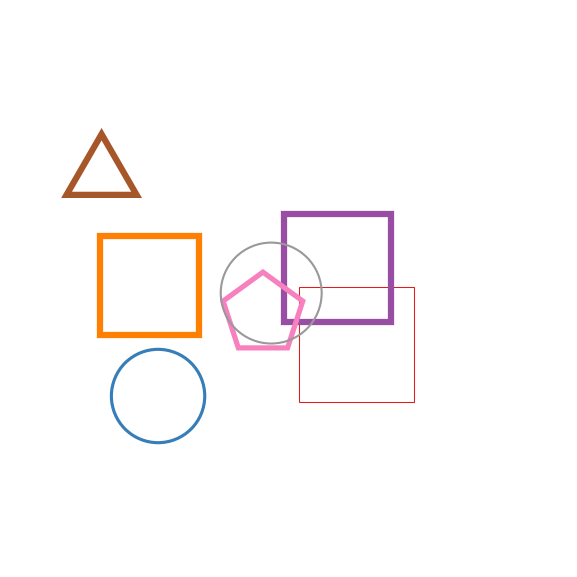[{"shape": "square", "thickness": 0.5, "radius": 0.5, "center": [0.617, 0.402]}, {"shape": "circle", "thickness": 1.5, "radius": 0.4, "center": [0.274, 0.313]}, {"shape": "square", "thickness": 3, "radius": 0.47, "center": [0.584, 0.535]}, {"shape": "square", "thickness": 3, "radius": 0.43, "center": [0.259, 0.504]}, {"shape": "triangle", "thickness": 3, "radius": 0.35, "center": [0.176, 0.697]}, {"shape": "pentagon", "thickness": 2.5, "radius": 0.36, "center": [0.455, 0.455]}, {"shape": "circle", "thickness": 1, "radius": 0.44, "center": [0.47, 0.492]}]